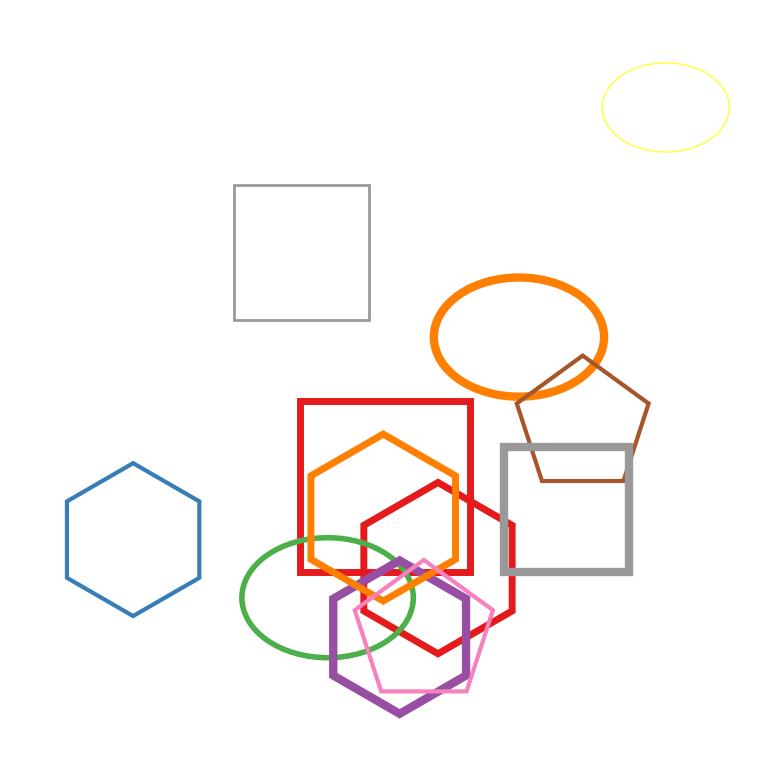[{"shape": "hexagon", "thickness": 2.5, "radius": 0.56, "center": [0.569, 0.262]}, {"shape": "square", "thickness": 2.5, "radius": 0.55, "center": [0.5, 0.368]}, {"shape": "hexagon", "thickness": 1.5, "radius": 0.5, "center": [0.173, 0.299]}, {"shape": "oval", "thickness": 2, "radius": 0.56, "center": [0.425, 0.224]}, {"shape": "hexagon", "thickness": 3, "radius": 0.5, "center": [0.519, 0.173]}, {"shape": "hexagon", "thickness": 2.5, "radius": 0.54, "center": [0.498, 0.328]}, {"shape": "oval", "thickness": 3, "radius": 0.55, "center": [0.674, 0.562]}, {"shape": "oval", "thickness": 0.5, "radius": 0.41, "center": [0.865, 0.86]}, {"shape": "pentagon", "thickness": 1.5, "radius": 0.45, "center": [0.757, 0.448]}, {"shape": "pentagon", "thickness": 1.5, "radius": 0.47, "center": [0.55, 0.178]}, {"shape": "square", "thickness": 1, "radius": 0.44, "center": [0.391, 0.672]}, {"shape": "square", "thickness": 3, "radius": 0.41, "center": [0.735, 0.338]}]